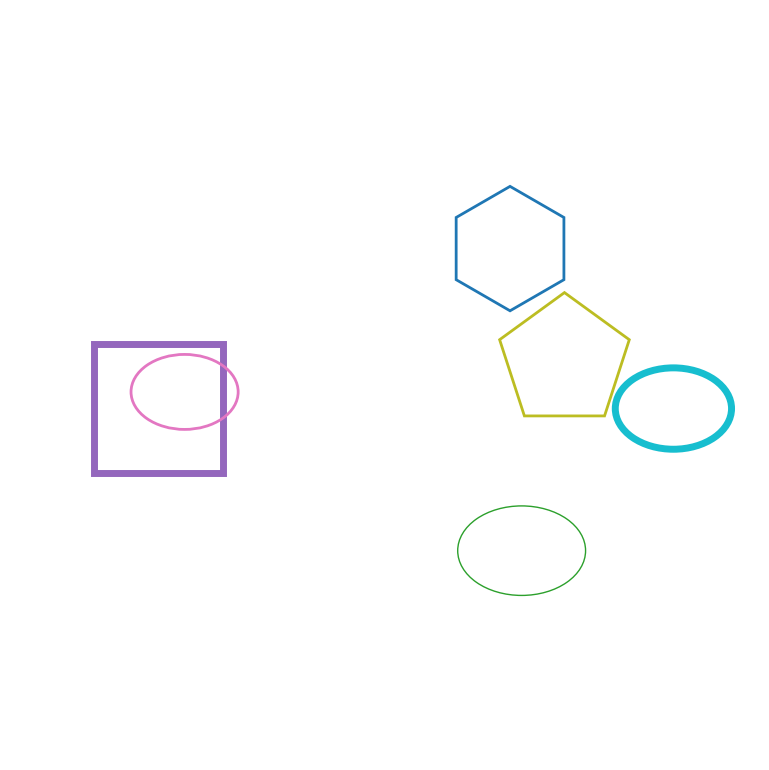[{"shape": "hexagon", "thickness": 1, "radius": 0.4, "center": [0.662, 0.677]}, {"shape": "oval", "thickness": 0.5, "radius": 0.42, "center": [0.677, 0.285]}, {"shape": "square", "thickness": 2.5, "radius": 0.42, "center": [0.206, 0.47]}, {"shape": "oval", "thickness": 1, "radius": 0.35, "center": [0.24, 0.491]}, {"shape": "pentagon", "thickness": 1, "radius": 0.44, "center": [0.733, 0.531]}, {"shape": "oval", "thickness": 2.5, "radius": 0.38, "center": [0.875, 0.469]}]